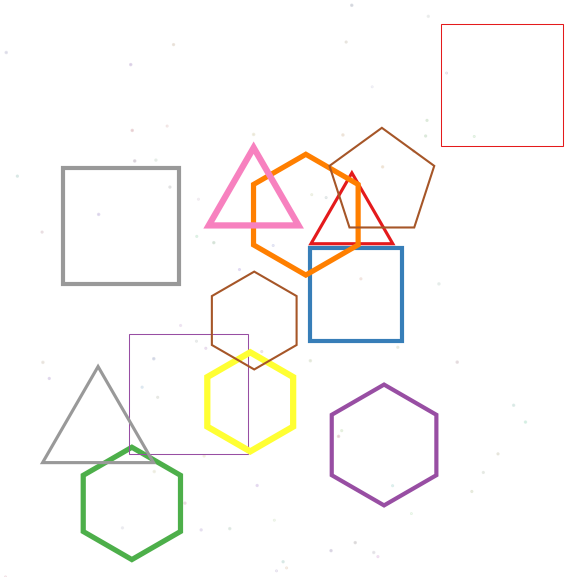[{"shape": "triangle", "thickness": 1.5, "radius": 0.41, "center": [0.609, 0.618]}, {"shape": "square", "thickness": 0.5, "radius": 0.53, "center": [0.869, 0.852]}, {"shape": "square", "thickness": 2, "radius": 0.4, "center": [0.617, 0.489]}, {"shape": "hexagon", "thickness": 2.5, "radius": 0.49, "center": [0.228, 0.127]}, {"shape": "square", "thickness": 0.5, "radius": 0.52, "center": [0.326, 0.317]}, {"shape": "hexagon", "thickness": 2, "radius": 0.52, "center": [0.665, 0.229]}, {"shape": "hexagon", "thickness": 2.5, "radius": 0.52, "center": [0.53, 0.627]}, {"shape": "hexagon", "thickness": 3, "radius": 0.43, "center": [0.433, 0.303]}, {"shape": "pentagon", "thickness": 1, "radius": 0.48, "center": [0.661, 0.682]}, {"shape": "hexagon", "thickness": 1, "radius": 0.42, "center": [0.44, 0.444]}, {"shape": "triangle", "thickness": 3, "radius": 0.45, "center": [0.439, 0.654]}, {"shape": "square", "thickness": 2, "radius": 0.5, "center": [0.209, 0.608]}, {"shape": "triangle", "thickness": 1.5, "radius": 0.55, "center": [0.17, 0.254]}]